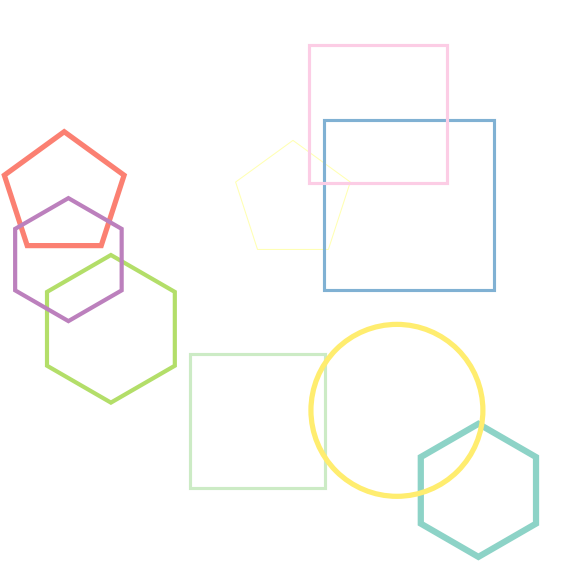[{"shape": "hexagon", "thickness": 3, "radius": 0.58, "center": [0.828, 0.15]}, {"shape": "pentagon", "thickness": 0.5, "radius": 0.52, "center": [0.507, 0.652]}, {"shape": "pentagon", "thickness": 2.5, "radius": 0.55, "center": [0.111, 0.662]}, {"shape": "square", "thickness": 1.5, "radius": 0.74, "center": [0.708, 0.644]}, {"shape": "hexagon", "thickness": 2, "radius": 0.64, "center": [0.192, 0.43]}, {"shape": "square", "thickness": 1.5, "radius": 0.59, "center": [0.655, 0.802]}, {"shape": "hexagon", "thickness": 2, "radius": 0.53, "center": [0.118, 0.55]}, {"shape": "square", "thickness": 1.5, "radius": 0.58, "center": [0.446, 0.27]}, {"shape": "circle", "thickness": 2.5, "radius": 0.74, "center": [0.687, 0.289]}]